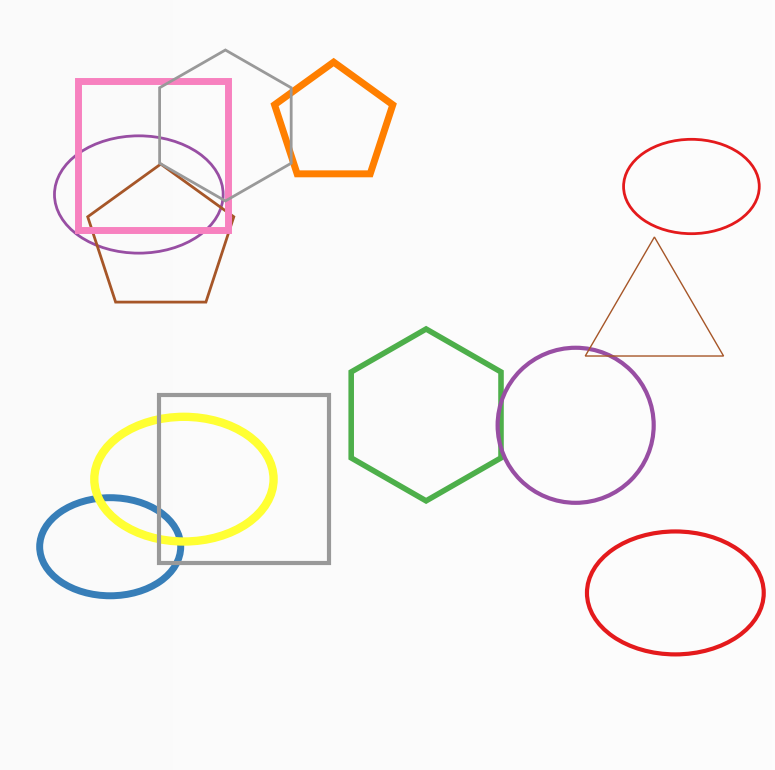[{"shape": "oval", "thickness": 1, "radius": 0.44, "center": [0.892, 0.758]}, {"shape": "oval", "thickness": 1.5, "radius": 0.57, "center": [0.871, 0.23]}, {"shape": "oval", "thickness": 2.5, "radius": 0.45, "center": [0.142, 0.29]}, {"shape": "hexagon", "thickness": 2, "radius": 0.56, "center": [0.55, 0.461]}, {"shape": "oval", "thickness": 1, "radius": 0.54, "center": [0.179, 0.747]}, {"shape": "circle", "thickness": 1.5, "radius": 0.5, "center": [0.743, 0.448]}, {"shape": "pentagon", "thickness": 2.5, "radius": 0.4, "center": [0.431, 0.839]}, {"shape": "oval", "thickness": 3, "radius": 0.58, "center": [0.237, 0.378]}, {"shape": "triangle", "thickness": 0.5, "radius": 0.52, "center": [0.844, 0.589]}, {"shape": "pentagon", "thickness": 1, "radius": 0.5, "center": [0.207, 0.688]}, {"shape": "square", "thickness": 2.5, "radius": 0.48, "center": [0.197, 0.798]}, {"shape": "square", "thickness": 1.5, "radius": 0.55, "center": [0.315, 0.378]}, {"shape": "hexagon", "thickness": 1, "radius": 0.49, "center": [0.291, 0.837]}]